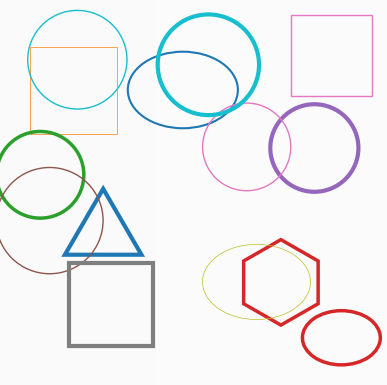[{"shape": "triangle", "thickness": 3, "radius": 0.57, "center": [0.266, 0.395]}, {"shape": "oval", "thickness": 1.5, "radius": 0.71, "center": [0.472, 0.766]}, {"shape": "square", "thickness": 0.5, "radius": 0.56, "center": [0.189, 0.765]}, {"shape": "circle", "thickness": 2.5, "radius": 0.56, "center": [0.104, 0.546]}, {"shape": "hexagon", "thickness": 2.5, "radius": 0.55, "center": [0.725, 0.267]}, {"shape": "oval", "thickness": 2.5, "radius": 0.5, "center": [0.881, 0.123]}, {"shape": "circle", "thickness": 3, "radius": 0.57, "center": [0.811, 0.616]}, {"shape": "circle", "thickness": 1, "radius": 0.69, "center": [0.128, 0.427]}, {"shape": "square", "thickness": 1, "radius": 0.52, "center": [0.856, 0.856]}, {"shape": "circle", "thickness": 1, "radius": 0.57, "center": [0.637, 0.618]}, {"shape": "square", "thickness": 3, "radius": 0.54, "center": [0.286, 0.209]}, {"shape": "oval", "thickness": 0.5, "radius": 0.7, "center": [0.662, 0.268]}, {"shape": "circle", "thickness": 3, "radius": 0.65, "center": [0.538, 0.832]}, {"shape": "circle", "thickness": 1, "radius": 0.64, "center": [0.2, 0.845]}]